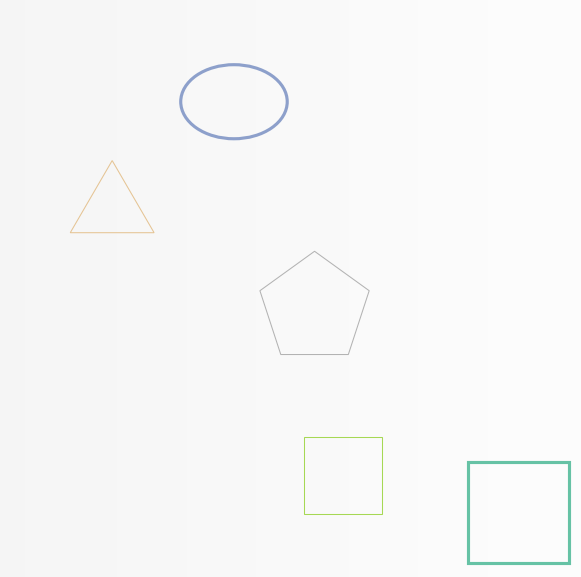[{"shape": "square", "thickness": 1.5, "radius": 0.44, "center": [0.891, 0.112]}, {"shape": "oval", "thickness": 1.5, "radius": 0.46, "center": [0.403, 0.823]}, {"shape": "square", "thickness": 0.5, "radius": 0.33, "center": [0.59, 0.175]}, {"shape": "triangle", "thickness": 0.5, "radius": 0.42, "center": [0.193, 0.638]}, {"shape": "pentagon", "thickness": 0.5, "radius": 0.49, "center": [0.541, 0.465]}]